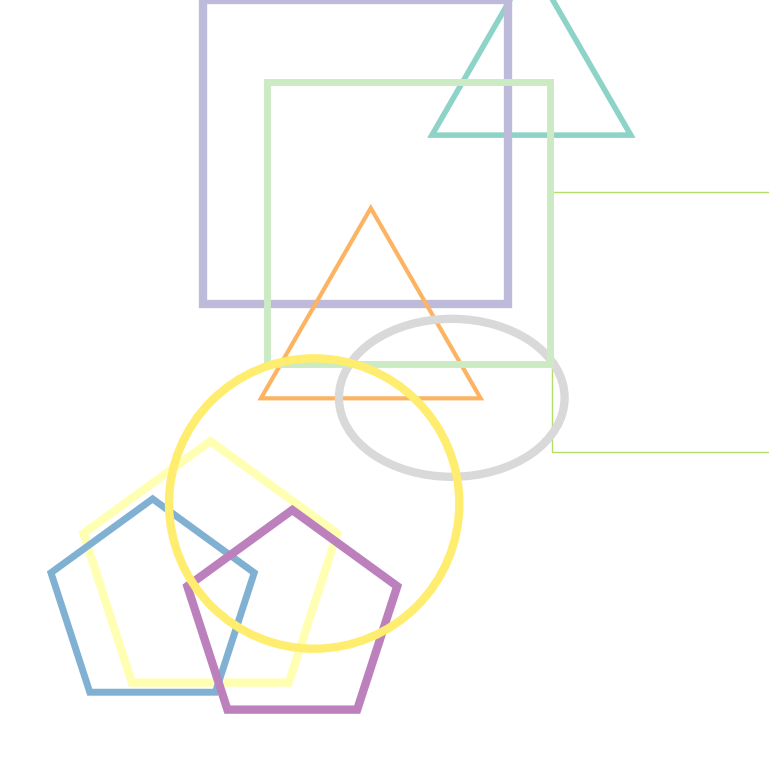[{"shape": "triangle", "thickness": 2, "radius": 0.75, "center": [0.69, 0.899]}, {"shape": "pentagon", "thickness": 3, "radius": 0.87, "center": [0.273, 0.254]}, {"shape": "square", "thickness": 3, "radius": 0.99, "center": [0.462, 0.802]}, {"shape": "pentagon", "thickness": 2.5, "radius": 0.69, "center": [0.198, 0.213]}, {"shape": "triangle", "thickness": 1.5, "radius": 0.82, "center": [0.482, 0.565]}, {"shape": "square", "thickness": 0.5, "radius": 0.84, "center": [0.885, 0.582]}, {"shape": "oval", "thickness": 3, "radius": 0.73, "center": [0.587, 0.483]}, {"shape": "pentagon", "thickness": 3, "radius": 0.72, "center": [0.38, 0.194]}, {"shape": "square", "thickness": 2.5, "radius": 0.92, "center": [0.53, 0.71]}, {"shape": "circle", "thickness": 3, "radius": 0.94, "center": [0.408, 0.346]}]